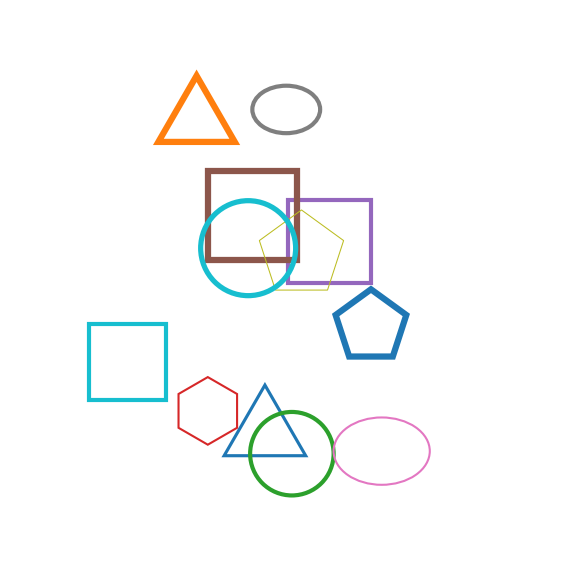[{"shape": "pentagon", "thickness": 3, "radius": 0.32, "center": [0.642, 0.434]}, {"shape": "triangle", "thickness": 1.5, "radius": 0.41, "center": [0.459, 0.251]}, {"shape": "triangle", "thickness": 3, "radius": 0.38, "center": [0.34, 0.792]}, {"shape": "circle", "thickness": 2, "radius": 0.36, "center": [0.505, 0.214]}, {"shape": "hexagon", "thickness": 1, "radius": 0.29, "center": [0.36, 0.288]}, {"shape": "square", "thickness": 2, "radius": 0.36, "center": [0.57, 0.581]}, {"shape": "square", "thickness": 3, "radius": 0.39, "center": [0.438, 0.626]}, {"shape": "oval", "thickness": 1, "radius": 0.42, "center": [0.661, 0.218]}, {"shape": "oval", "thickness": 2, "radius": 0.29, "center": [0.496, 0.81]}, {"shape": "pentagon", "thickness": 0.5, "radius": 0.38, "center": [0.522, 0.559]}, {"shape": "circle", "thickness": 2.5, "radius": 0.41, "center": [0.43, 0.569]}, {"shape": "square", "thickness": 2, "radius": 0.33, "center": [0.221, 0.372]}]